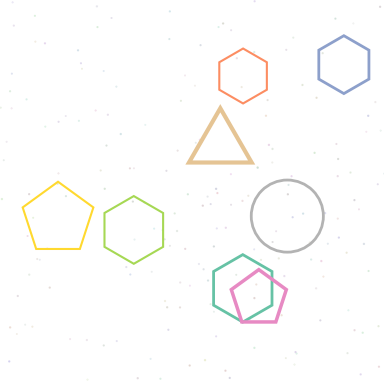[{"shape": "hexagon", "thickness": 2, "radius": 0.44, "center": [0.631, 0.251]}, {"shape": "hexagon", "thickness": 1.5, "radius": 0.36, "center": [0.631, 0.803]}, {"shape": "hexagon", "thickness": 2, "radius": 0.38, "center": [0.893, 0.832]}, {"shape": "pentagon", "thickness": 2.5, "radius": 0.38, "center": [0.672, 0.225]}, {"shape": "hexagon", "thickness": 1.5, "radius": 0.44, "center": [0.348, 0.403]}, {"shape": "pentagon", "thickness": 1.5, "radius": 0.48, "center": [0.151, 0.431]}, {"shape": "triangle", "thickness": 3, "radius": 0.47, "center": [0.572, 0.625]}, {"shape": "circle", "thickness": 2, "radius": 0.47, "center": [0.746, 0.439]}]